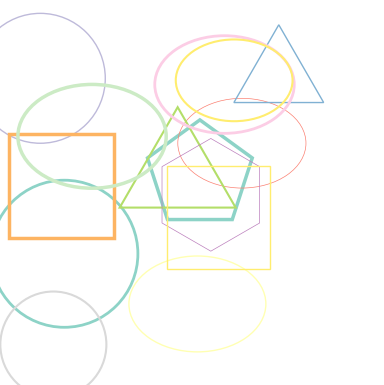[{"shape": "pentagon", "thickness": 2.5, "radius": 0.72, "center": [0.519, 0.545]}, {"shape": "circle", "thickness": 2, "radius": 0.96, "center": [0.167, 0.341]}, {"shape": "oval", "thickness": 1, "radius": 0.89, "center": [0.513, 0.211]}, {"shape": "circle", "thickness": 1, "radius": 0.84, "center": [0.105, 0.797]}, {"shape": "oval", "thickness": 0.5, "radius": 0.83, "center": [0.628, 0.628]}, {"shape": "triangle", "thickness": 1, "radius": 0.67, "center": [0.724, 0.801]}, {"shape": "square", "thickness": 2.5, "radius": 0.68, "center": [0.16, 0.517]}, {"shape": "triangle", "thickness": 1.5, "radius": 0.87, "center": [0.461, 0.548]}, {"shape": "oval", "thickness": 2, "radius": 0.91, "center": [0.583, 0.78]}, {"shape": "circle", "thickness": 1.5, "radius": 0.69, "center": [0.139, 0.105]}, {"shape": "hexagon", "thickness": 0.5, "radius": 0.73, "center": [0.548, 0.494]}, {"shape": "oval", "thickness": 2.5, "radius": 0.96, "center": [0.239, 0.646]}, {"shape": "square", "thickness": 1, "radius": 0.67, "center": [0.568, 0.435]}, {"shape": "oval", "thickness": 1.5, "radius": 0.76, "center": [0.608, 0.791]}]